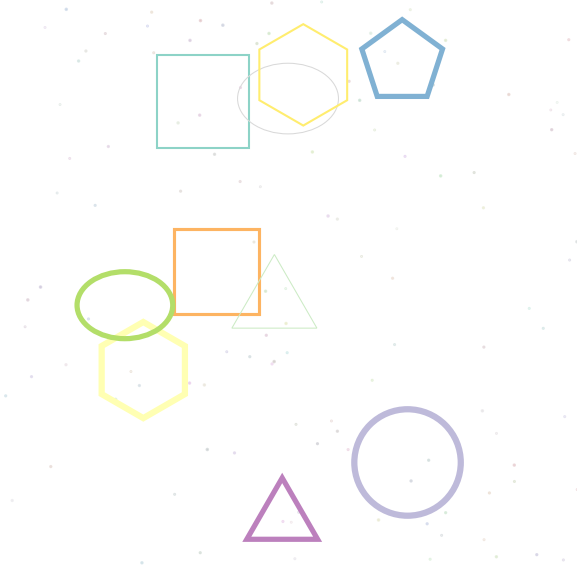[{"shape": "square", "thickness": 1, "radius": 0.4, "center": [0.351, 0.823]}, {"shape": "hexagon", "thickness": 3, "radius": 0.42, "center": [0.248, 0.358]}, {"shape": "circle", "thickness": 3, "radius": 0.46, "center": [0.706, 0.198]}, {"shape": "pentagon", "thickness": 2.5, "radius": 0.37, "center": [0.696, 0.892]}, {"shape": "square", "thickness": 1.5, "radius": 0.36, "center": [0.375, 0.529]}, {"shape": "oval", "thickness": 2.5, "radius": 0.41, "center": [0.216, 0.471]}, {"shape": "oval", "thickness": 0.5, "radius": 0.44, "center": [0.499, 0.828]}, {"shape": "triangle", "thickness": 2.5, "radius": 0.35, "center": [0.489, 0.101]}, {"shape": "triangle", "thickness": 0.5, "radius": 0.43, "center": [0.475, 0.473]}, {"shape": "hexagon", "thickness": 1, "radius": 0.44, "center": [0.525, 0.87]}]